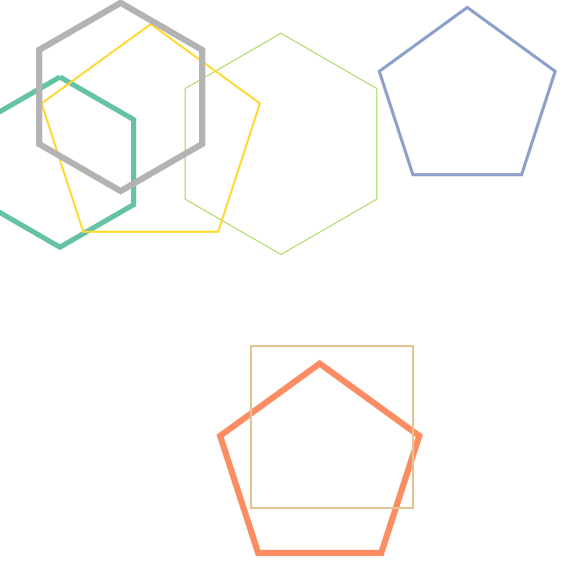[{"shape": "hexagon", "thickness": 2.5, "radius": 0.74, "center": [0.104, 0.718]}, {"shape": "pentagon", "thickness": 3, "radius": 0.91, "center": [0.554, 0.188]}, {"shape": "pentagon", "thickness": 1.5, "radius": 0.8, "center": [0.809, 0.826]}, {"shape": "hexagon", "thickness": 0.5, "radius": 0.96, "center": [0.487, 0.75]}, {"shape": "pentagon", "thickness": 1, "radius": 0.99, "center": [0.261, 0.759]}, {"shape": "square", "thickness": 1, "radius": 0.7, "center": [0.575, 0.26]}, {"shape": "hexagon", "thickness": 3, "radius": 0.81, "center": [0.209, 0.831]}]